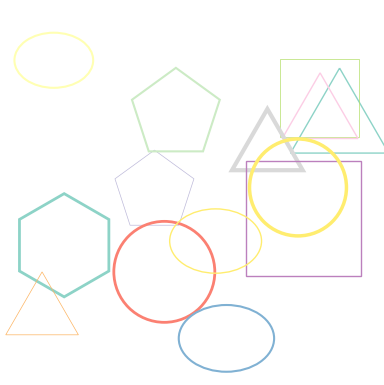[{"shape": "triangle", "thickness": 1, "radius": 0.74, "center": [0.882, 0.676]}, {"shape": "hexagon", "thickness": 2, "radius": 0.67, "center": [0.167, 0.363]}, {"shape": "oval", "thickness": 1.5, "radius": 0.51, "center": [0.14, 0.843]}, {"shape": "pentagon", "thickness": 0.5, "radius": 0.54, "center": [0.401, 0.502]}, {"shape": "circle", "thickness": 2, "radius": 0.66, "center": [0.427, 0.294]}, {"shape": "oval", "thickness": 1.5, "radius": 0.62, "center": [0.588, 0.121]}, {"shape": "triangle", "thickness": 0.5, "radius": 0.54, "center": [0.109, 0.185]}, {"shape": "square", "thickness": 0.5, "radius": 0.51, "center": [0.829, 0.745]}, {"shape": "triangle", "thickness": 1, "radius": 0.57, "center": [0.831, 0.697]}, {"shape": "triangle", "thickness": 3, "radius": 0.53, "center": [0.694, 0.611]}, {"shape": "square", "thickness": 1, "radius": 0.75, "center": [0.788, 0.432]}, {"shape": "pentagon", "thickness": 1.5, "radius": 0.6, "center": [0.457, 0.704]}, {"shape": "circle", "thickness": 2.5, "radius": 0.63, "center": [0.774, 0.513]}, {"shape": "oval", "thickness": 1, "radius": 0.6, "center": [0.56, 0.374]}]